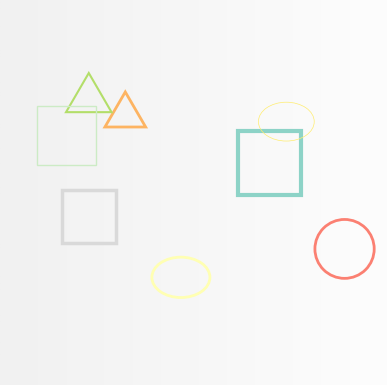[{"shape": "square", "thickness": 3, "radius": 0.41, "center": [0.696, 0.577]}, {"shape": "oval", "thickness": 2, "radius": 0.37, "center": [0.467, 0.28]}, {"shape": "circle", "thickness": 2, "radius": 0.38, "center": [0.889, 0.353]}, {"shape": "triangle", "thickness": 2, "radius": 0.3, "center": [0.323, 0.7]}, {"shape": "triangle", "thickness": 1.5, "radius": 0.34, "center": [0.229, 0.743]}, {"shape": "square", "thickness": 2.5, "radius": 0.35, "center": [0.229, 0.438]}, {"shape": "square", "thickness": 1, "radius": 0.38, "center": [0.172, 0.648]}, {"shape": "oval", "thickness": 0.5, "radius": 0.36, "center": [0.739, 0.684]}]